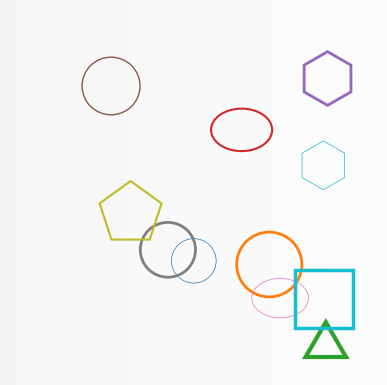[{"shape": "circle", "thickness": 0.5, "radius": 0.29, "center": [0.5, 0.322]}, {"shape": "circle", "thickness": 2, "radius": 0.42, "center": [0.695, 0.313]}, {"shape": "triangle", "thickness": 3, "radius": 0.3, "center": [0.841, 0.103]}, {"shape": "oval", "thickness": 1.5, "radius": 0.39, "center": [0.623, 0.663]}, {"shape": "hexagon", "thickness": 2, "radius": 0.35, "center": [0.845, 0.796]}, {"shape": "circle", "thickness": 1, "radius": 0.37, "center": [0.287, 0.777]}, {"shape": "oval", "thickness": 0.5, "radius": 0.37, "center": [0.723, 0.226]}, {"shape": "circle", "thickness": 2, "radius": 0.36, "center": [0.433, 0.351]}, {"shape": "pentagon", "thickness": 1.5, "radius": 0.42, "center": [0.337, 0.446]}, {"shape": "hexagon", "thickness": 0.5, "radius": 0.32, "center": [0.834, 0.57]}, {"shape": "square", "thickness": 2.5, "radius": 0.38, "center": [0.836, 0.224]}]